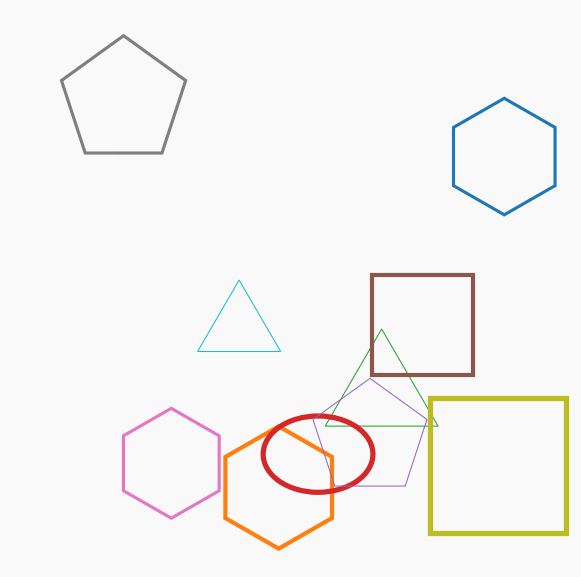[{"shape": "hexagon", "thickness": 1.5, "radius": 0.5, "center": [0.868, 0.728]}, {"shape": "hexagon", "thickness": 2, "radius": 0.53, "center": [0.479, 0.155]}, {"shape": "triangle", "thickness": 0.5, "radius": 0.56, "center": [0.657, 0.317]}, {"shape": "oval", "thickness": 2.5, "radius": 0.47, "center": [0.547, 0.213]}, {"shape": "pentagon", "thickness": 0.5, "radius": 0.52, "center": [0.637, 0.241]}, {"shape": "square", "thickness": 2, "radius": 0.43, "center": [0.728, 0.436]}, {"shape": "hexagon", "thickness": 1.5, "radius": 0.48, "center": [0.295, 0.197]}, {"shape": "pentagon", "thickness": 1.5, "radius": 0.56, "center": [0.213, 0.825]}, {"shape": "square", "thickness": 2.5, "radius": 0.59, "center": [0.857, 0.194]}, {"shape": "triangle", "thickness": 0.5, "radius": 0.41, "center": [0.411, 0.432]}]